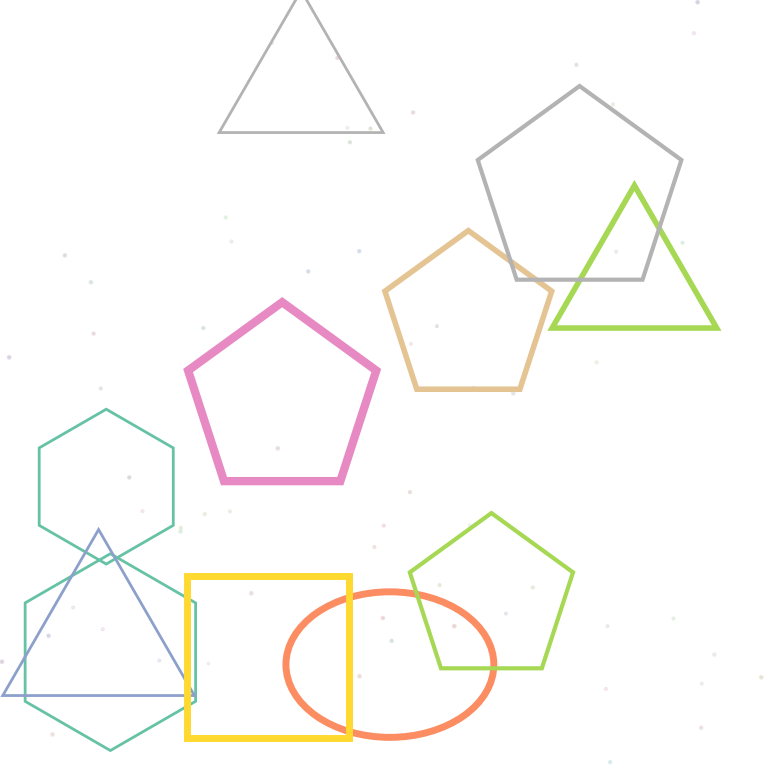[{"shape": "hexagon", "thickness": 1, "radius": 0.5, "center": [0.138, 0.368]}, {"shape": "hexagon", "thickness": 1, "radius": 0.64, "center": [0.143, 0.153]}, {"shape": "oval", "thickness": 2.5, "radius": 0.68, "center": [0.506, 0.137]}, {"shape": "triangle", "thickness": 1, "radius": 0.72, "center": [0.128, 0.169]}, {"shape": "pentagon", "thickness": 3, "radius": 0.64, "center": [0.366, 0.479]}, {"shape": "pentagon", "thickness": 1.5, "radius": 0.56, "center": [0.638, 0.222]}, {"shape": "triangle", "thickness": 2, "radius": 0.62, "center": [0.824, 0.636]}, {"shape": "square", "thickness": 2.5, "radius": 0.53, "center": [0.348, 0.147]}, {"shape": "pentagon", "thickness": 2, "radius": 0.57, "center": [0.608, 0.587]}, {"shape": "triangle", "thickness": 1, "radius": 0.61, "center": [0.391, 0.889]}, {"shape": "pentagon", "thickness": 1.5, "radius": 0.7, "center": [0.753, 0.749]}]